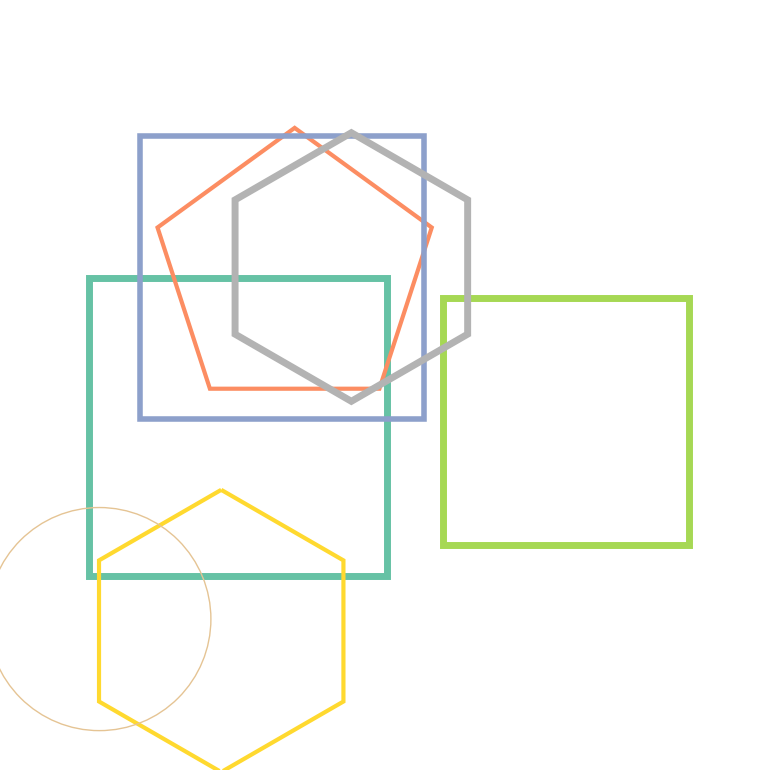[{"shape": "square", "thickness": 2.5, "radius": 0.97, "center": [0.309, 0.445]}, {"shape": "pentagon", "thickness": 1.5, "radius": 0.94, "center": [0.383, 0.647]}, {"shape": "square", "thickness": 2, "radius": 0.92, "center": [0.367, 0.639]}, {"shape": "square", "thickness": 2.5, "radius": 0.8, "center": [0.735, 0.453]}, {"shape": "hexagon", "thickness": 1.5, "radius": 0.92, "center": [0.287, 0.181]}, {"shape": "circle", "thickness": 0.5, "radius": 0.72, "center": [0.129, 0.196]}, {"shape": "hexagon", "thickness": 2.5, "radius": 0.87, "center": [0.456, 0.653]}]